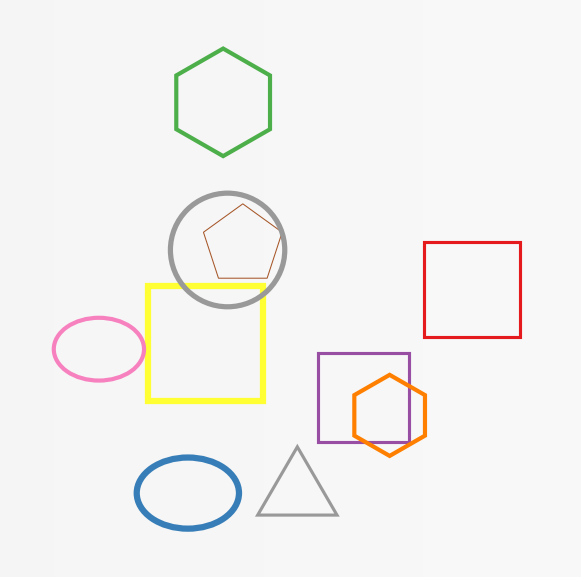[{"shape": "square", "thickness": 1.5, "radius": 0.41, "center": [0.812, 0.499]}, {"shape": "oval", "thickness": 3, "radius": 0.44, "center": [0.323, 0.145]}, {"shape": "hexagon", "thickness": 2, "radius": 0.47, "center": [0.384, 0.822]}, {"shape": "square", "thickness": 1.5, "radius": 0.39, "center": [0.625, 0.311]}, {"shape": "hexagon", "thickness": 2, "radius": 0.35, "center": [0.67, 0.28]}, {"shape": "square", "thickness": 3, "radius": 0.5, "center": [0.353, 0.404]}, {"shape": "pentagon", "thickness": 0.5, "radius": 0.36, "center": [0.418, 0.575]}, {"shape": "oval", "thickness": 2, "radius": 0.39, "center": [0.17, 0.395]}, {"shape": "triangle", "thickness": 1.5, "radius": 0.39, "center": [0.512, 0.147]}, {"shape": "circle", "thickness": 2.5, "radius": 0.49, "center": [0.392, 0.566]}]